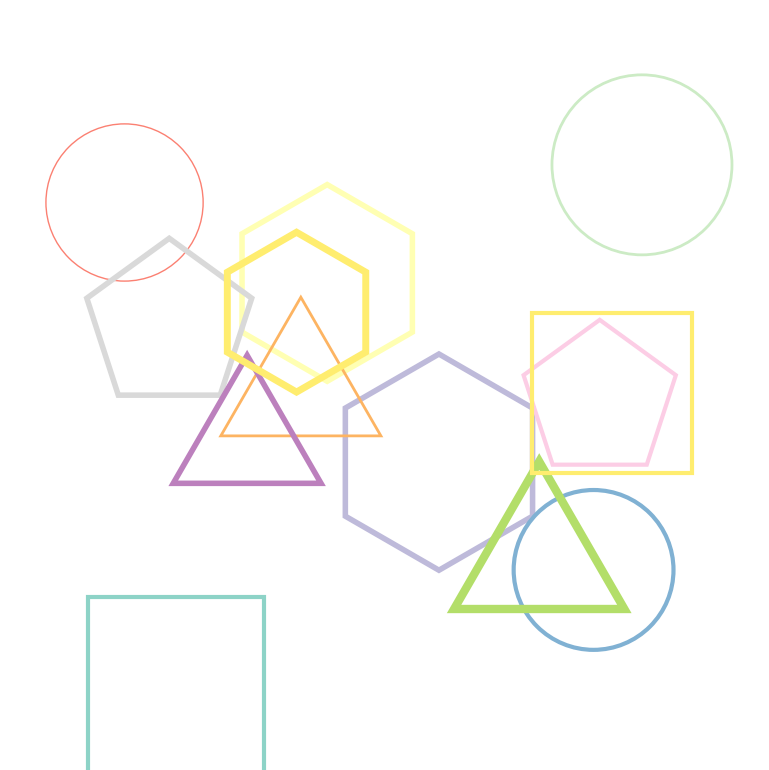[{"shape": "square", "thickness": 1.5, "radius": 0.57, "center": [0.229, 0.111]}, {"shape": "hexagon", "thickness": 2, "radius": 0.64, "center": [0.425, 0.633]}, {"shape": "hexagon", "thickness": 2, "radius": 0.7, "center": [0.57, 0.4]}, {"shape": "circle", "thickness": 0.5, "radius": 0.51, "center": [0.162, 0.737]}, {"shape": "circle", "thickness": 1.5, "radius": 0.52, "center": [0.771, 0.26]}, {"shape": "triangle", "thickness": 1, "radius": 0.6, "center": [0.391, 0.494]}, {"shape": "triangle", "thickness": 3, "radius": 0.64, "center": [0.7, 0.273]}, {"shape": "pentagon", "thickness": 1.5, "radius": 0.52, "center": [0.779, 0.481]}, {"shape": "pentagon", "thickness": 2, "radius": 0.56, "center": [0.22, 0.578]}, {"shape": "triangle", "thickness": 2, "radius": 0.55, "center": [0.321, 0.428]}, {"shape": "circle", "thickness": 1, "radius": 0.58, "center": [0.834, 0.786]}, {"shape": "hexagon", "thickness": 2.5, "radius": 0.52, "center": [0.385, 0.595]}, {"shape": "square", "thickness": 1.5, "radius": 0.52, "center": [0.794, 0.49]}]